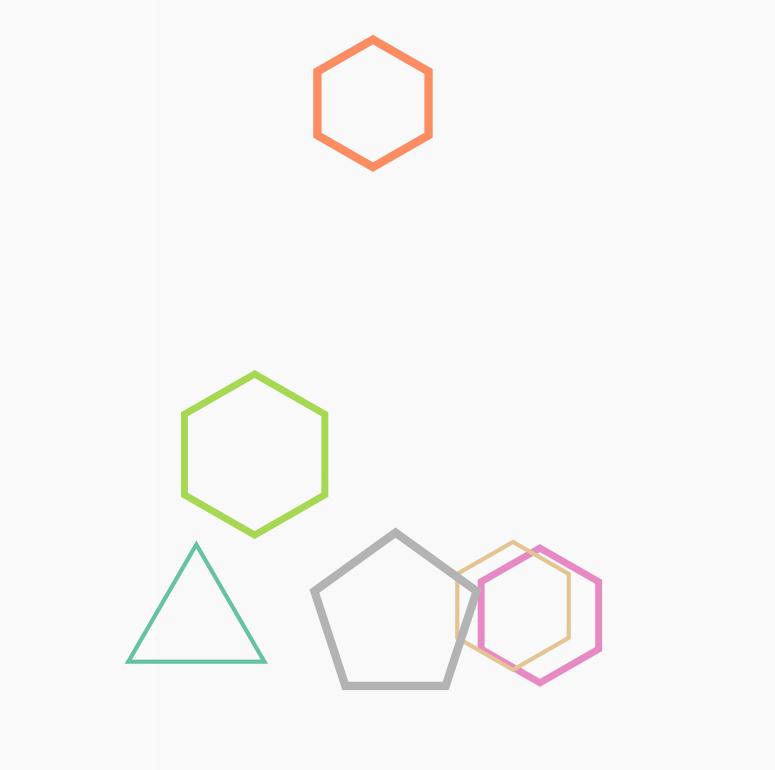[{"shape": "triangle", "thickness": 1.5, "radius": 0.51, "center": [0.253, 0.191]}, {"shape": "hexagon", "thickness": 3, "radius": 0.41, "center": [0.481, 0.866]}, {"shape": "hexagon", "thickness": 2.5, "radius": 0.44, "center": [0.697, 0.201]}, {"shape": "hexagon", "thickness": 2.5, "radius": 0.52, "center": [0.329, 0.41]}, {"shape": "hexagon", "thickness": 1.5, "radius": 0.42, "center": [0.662, 0.213]}, {"shape": "pentagon", "thickness": 3, "radius": 0.55, "center": [0.51, 0.198]}]